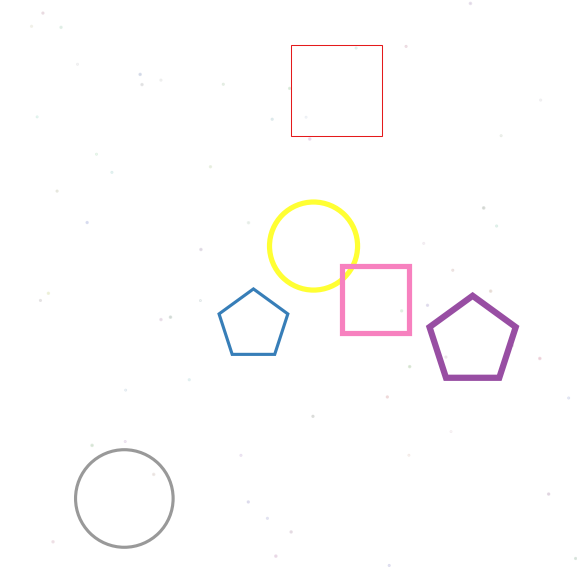[{"shape": "square", "thickness": 0.5, "radius": 0.4, "center": [0.583, 0.842]}, {"shape": "pentagon", "thickness": 1.5, "radius": 0.31, "center": [0.439, 0.436]}, {"shape": "pentagon", "thickness": 3, "radius": 0.39, "center": [0.818, 0.408]}, {"shape": "circle", "thickness": 2.5, "radius": 0.38, "center": [0.543, 0.573]}, {"shape": "square", "thickness": 2.5, "radius": 0.29, "center": [0.65, 0.481]}, {"shape": "circle", "thickness": 1.5, "radius": 0.42, "center": [0.215, 0.136]}]